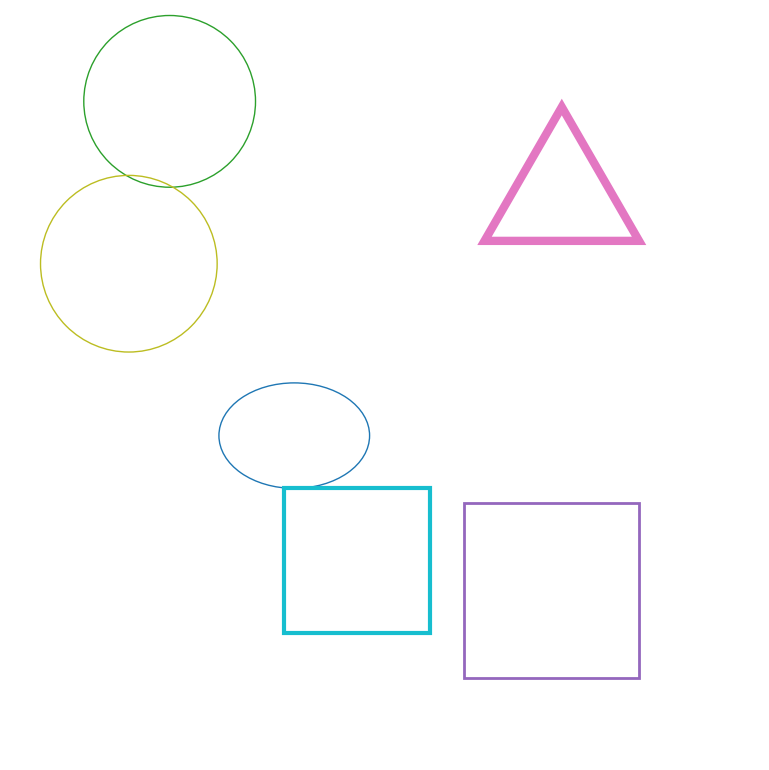[{"shape": "oval", "thickness": 0.5, "radius": 0.49, "center": [0.382, 0.434]}, {"shape": "circle", "thickness": 0.5, "radius": 0.56, "center": [0.22, 0.868]}, {"shape": "square", "thickness": 1, "radius": 0.57, "center": [0.717, 0.233]}, {"shape": "triangle", "thickness": 3, "radius": 0.58, "center": [0.73, 0.745]}, {"shape": "circle", "thickness": 0.5, "radius": 0.57, "center": [0.167, 0.658]}, {"shape": "square", "thickness": 1.5, "radius": 0.47, "center": [0.463, 0.272]}]